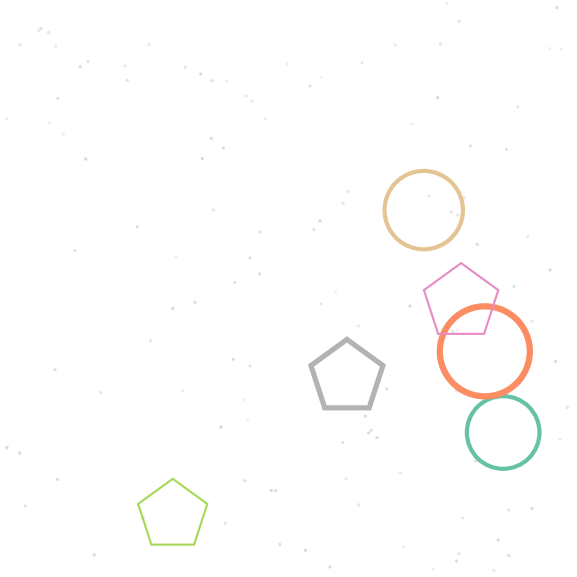[{"shape": "circle", "thickness": 2, "radius": 0.31, "center": [0.871, 0.25]}, {"shape": "circle", "thickness": 3, "radius": 0.39, "center": [0.84, 0.391]}, {"shape": "pentagon", "thickness": 1, "radius": 0.34, "center": [0.798, 0.476]}, {"shape": "pentagon", "thickness": 1, "radius": 0.31, "center": [0.299, 0.107]}, {"shape": "circle", "thickness": 2, "radius": 0.34, "center": [0.734, 0.635]}, {"shape": "pentagon", "thickness": 2.5, "radius": 0.33, "center": [0.601, 0.346]}]